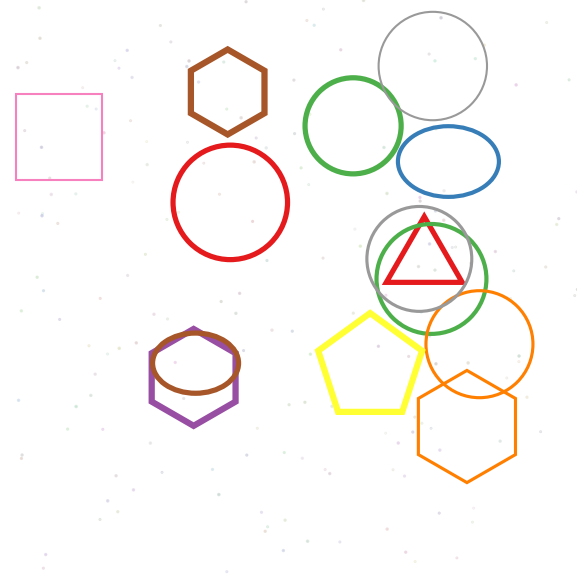[{"shape": "circle", "thickness": 2.5, "radius": 0.5, "center": [0.399, 0.649]}, {"shape": "triangle", "thickness": 2.5, "radius": 0.38, "center": [0.735, 0.548]}, {"shape": "oval", "thickness": 2, "radius": 0.44, "center": [0.776, 0.719]}, {"shape": "circle", "thickness": 2.5, "radius": 0.42, "center": [0.611, 0.781]}, {"shape": "circle", "thickness": 2, "radius": 0.48, "center": [0.747, 0.516]}, {"shape": "hexagon", "thickness": 3, "radius": 0.42, "center": [0.335, 0.346]}, {"shape": "hexagon", "thickness": 1.5, "radius": 0.49, "center": [0.809, 0.261]}, {"shape": "circle", "thickness": 1.5, "radius": 0.46, "center": [0.83, 0.403]}, {"shape": "pentagon", "thickness": 3, "radius": 0.47, "center": [0.641, 0.362]}, {"shape": "hexagon", "thickness": 3, "radius": 0.37, "center": [0.394, 0.84]}, {"shape": "oval", "thickness": 2.5, "radius": 0.37, "center": [0.339, 0.37]}, {"shape": "square", "thickness": 1, "radius": 0.37, "center": [0.102, 0.762]}, {"shape": "circle", "thickness": 1, "radius": 0.47, "center": [0.749, 0.885]}, {"shape": "circle", "thickness": 1.5, "radius": 0.45, "center": [0.726, 0.551]}]